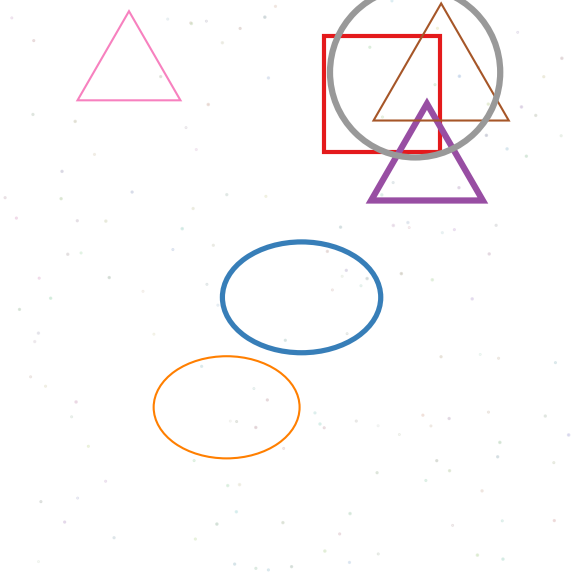[{"shape": "square", "thickness": 2, "radius": 0.5, "center": [0.662, 0.836]}, {"shape": "oval", "thickness": 2.5, "radius": 0.69, "center": [0.522, 0.484]}, {"shape": "triangle", "thickness": 3, "radius": 0.56, "center": [0.739, 0.708]}, {"shape": "oval", "thickness": 1, "radius": 0.63, "center": [0.392, 0.294]}, {"shape": "triangle", "thickness": 1, "radius": 0.68, "center": [0.764, 0.858]}, {"shape": "triangle", "thickness": 1, "radius": 0.51, "center": [0.223, 0.877]}, {"shape": "circle", "thickness": 3, "radius": 0.74, "center": [0.719, 0.874]}]